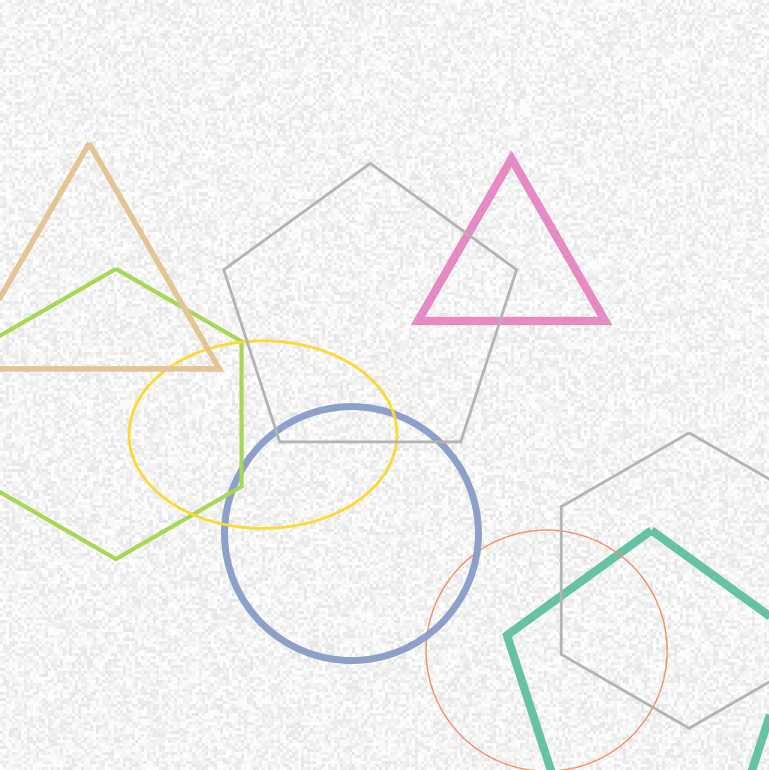[{"shape": "pentagon", "thickness": 3, "radius": 0.99, "center": [0.846, 0.114]}, {"shape": "circle", "thickness": 0.5, "radius": 0.78, "center": [0.71, 0.155]}, {"shape": "circle", "thickness": 2.5, "radius": 0.82, "center": [0.456, 0.307]}, {"shape": "triangle", "thickness": 3, "radius": 0.7, "center": [0.664, 0.653]}, {"shape": "hexagon", "thickness": 1.5, "radius": 0.94, "center": [0.15, 0.462]}, {"shape": "oval", "thickness": 1, "radius": 0.87, "center": [0.342, 0.436]}, {"shape": "triangle", "thickness": 2, "radius": 0.98, "center": [0.116, 0.619]}, {"shape": "pentagon", "thickness": 1, "radius": 1.0, "center": [0.481, 0.588]}, {"shape": "hexagon", "thickness": 1, "radius": 0.96, "center": [0.895, 0.246]}]